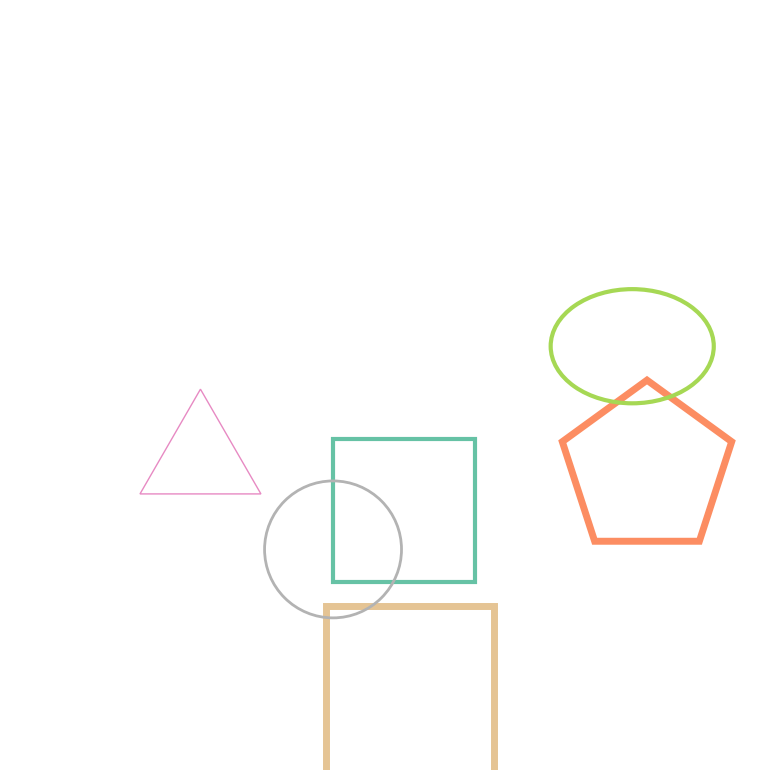[{"shape": "square", "thickness": 1.5, "radius": 0.46, "center": [0.525, 0.337]}, {"shape": "pentagon", "thickness": 2.5, "radius": 0.58, "center": [0.84, 0.391]}, {"shape": "triangle", "thickness": 0.5, "radius": 0.45, "center": [0.26, 0.404]}, {"shape": "oval", "thickness": 1.5, "radius": 0.53, "center": [0.821, 0.55]}, {"shape": "square", "thickness": 2.5, "radius": 0.55, "center": [0.532, 0.104]}, {"shape": "circle", "thickness": 1, "radius": 0.44, "center": [0.433, 0.286]}]